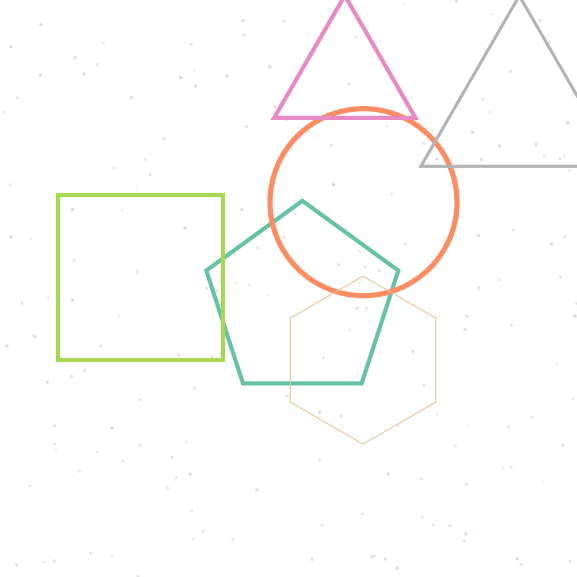[{"shape": "pentagon", "thickness": 2, "radius": 0.87, "center": [0.524, 0.477]}, {"shape": "circle", "thickness": 2.5, "radius": 0.81, "center": [0.629, 0.649]}, {"shape": "triangle", "thickness": 2, "radius": 0.71, "center": [0.597, 0.866]}, {"shape": "square", "thickness": 2, "radius": 0.72, "center": [0.243, 0.519]}, {"shape": "hexagon", "thickness": 0.5, "radius": 0.73, "center": [0.629, 0.376]}, {"shape": "triangle", "thickness": 1.5, "radius": 0.98, "center": [0.899, 0.81]}]